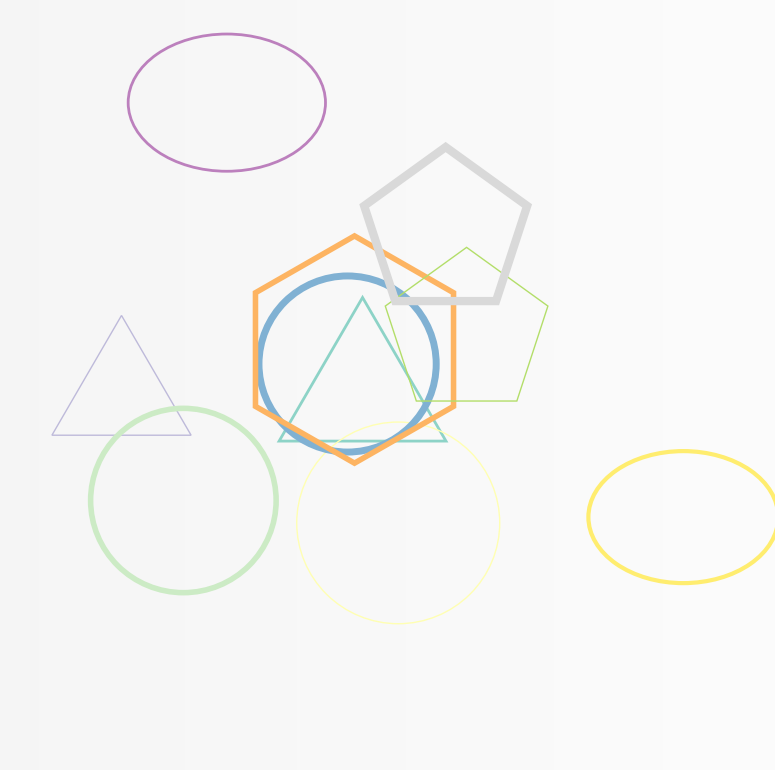[{"shape": "triangle", "thickness": 1, "radius": 0.62, "center": [0.468, 0.489]}, {"shape": "circle", "thickness": 0.5, "radius": 0.65, "center": [0.514, 0.321]}, {"shape": "triangle", "thickness": 0.5, "radius": 0.52, "center": [0.157, 0.487]}, {"shape": "circle", "thickness": 2.5, "radius": 0.57, "center": [0.449, 0.527]}, {"shape": "hexagon", "thickness": 2, "radius": 0.74, "center": [0.457, 0.546]}, {"shape": "pentagon", "thickness": 0.5, "radius": 0.55, "center": [0.602, 0.568]}, {"shape": "pentagon", "thickness": 3, "radius": 0.55, "center": [0.575, 0.698]}, {"shape": "oval", "thickness": 1, "radius": 0.64, "center": [0.293, 0.867]}, {"shape": "circle", "thickness": 2, "radius": 0.6, "center": [0.237, 0.35]}, {"shape": "oval", "thickness": 1.5, "radius": 0.61, "center": [0.882, 0.328]}]